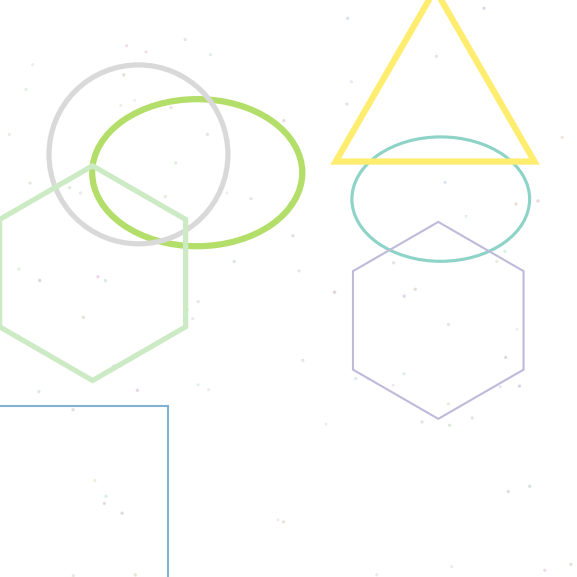[{"shape": "oval", "thickness": 1.5, "radius": 0.77, "center": [0.763, 0.654]}, {"shape": "hexagon", "thickness": 1, "radius": 0.85, "center": [0.759, 0.444]}, {"shape": "square", "thickness": 1, "radius": 0.84, "center": [0.123, 0.128]}, {"shape": "oval", "thickness": 3, "radius": 0.91, "center": [0.342, 0.7]}, {"shape": "circle", "thickness": 2.5, "radius": 0.77, "center": [0.24, 0.732]}, {"shape": "hexagon", "thickness": 2.5, "radius": 0.93, "center": [0.16, 0.526]}, {"shape": "triangle", "thickness": 3, "radius": 0.99, "center": [0.753, 0.819]}]